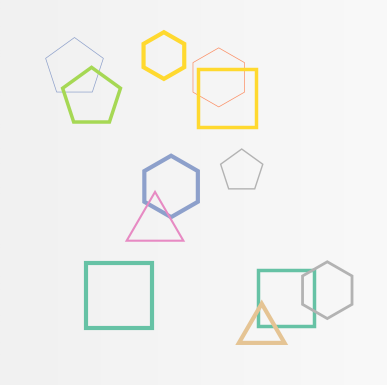[{"shape": "square", "thickness": 3, "radius": 0.42, "center": [0.307, 0.232]}, {"shape": "square", "thickness": 2.5, "radius": 0.36, "center": [0.738, 0.227]}, {"shape": "hexagon", "thickness": 0.5, "radius": 0.38, "center": [0.564, 0.799]}, {"shape": "pentagon", "thickness": 0.5, "radius": 0.39, "center": [0.192, 0.824]}, {"shape": "hexagon", "thickness": 3, "radius": 0.4, "center": [0.442, 0.516]}, {"shape": "triangle", "thickness": 1.5, "radius": 0.42, "center": [0.4, 0.417]}, {"shape": "pentagon", "thickness": 2.5, "radius": 0.39, "center": [0.236, 0.747]}, {"shape": "square", "thickness": 2.5, "radius": 0.38, "center": [0.586, 0.745]}, {"shape": "hexagon", "thickness": 3, "radius": 0.3, "center": [0.423, 0.856]}, {"shape": "triangle", "thickness": 3, "radius": 0.34, "center": [0.675, 0.143]}, {"shape": "hexagon", "thickness": 2, "radius": 0.37, "center": [0.845, 0.246]}, {"shape": "pentagon", "thickness": 1, "radius": 0.29, "center": [0.624, 0.556]}]